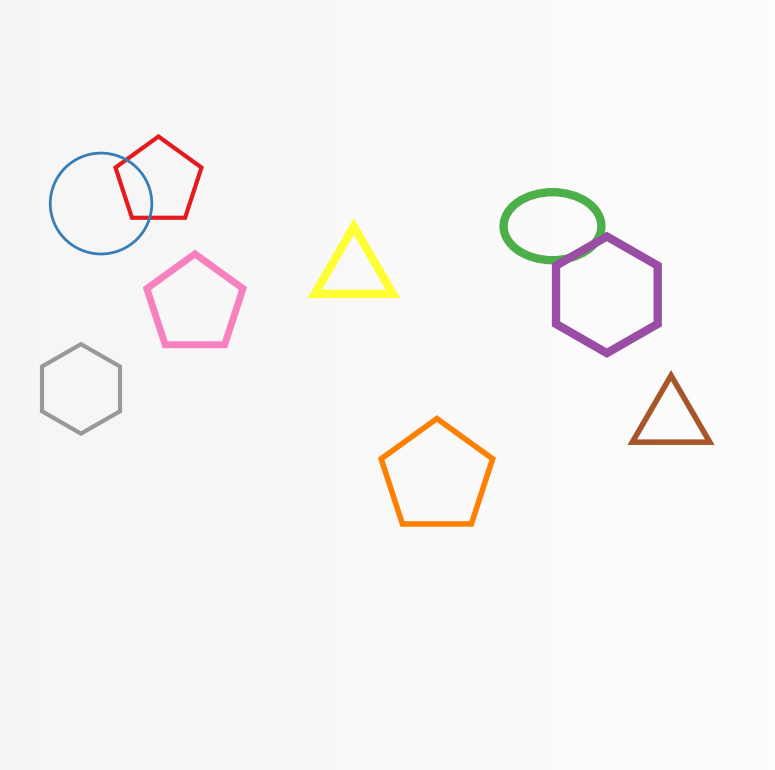[{"shape": "pentagon", "thickness": 1.5, "radius": 0.29, "center": [0.205, 0.764]}, {"shape": "circle", "thickness": 1, "radius": 0.33, "center": [0.13, 0.736]}, {"shape": "oval", "thickness": 3, "radius": 0.32, "center": [0.713, 0.706]}, {"shape": "hexagon", "thickness": 3, "radius": 0.38, "center": [0.783, 0.617]}, {"shape": "pentagon", "thickness": 2, "radius": 0.38, "center": [0.564, 0.381]}, {"shape": "triangle", "thickness": 3, "radius": 0.29, "center": [0.457, 0.647]}, {"shape": "triangle", "thickness": 2, "radius": 0.29, "center": [0.866, 0.455]}, {"shape": "pentagon", "thickness": 2.5, "radius": 0.33, "center": [0.252, 0.605]}, {"shape": "hexagon", "thickness": 1.5, "radius": 0.29, "center": [0.104, 0.495]}]